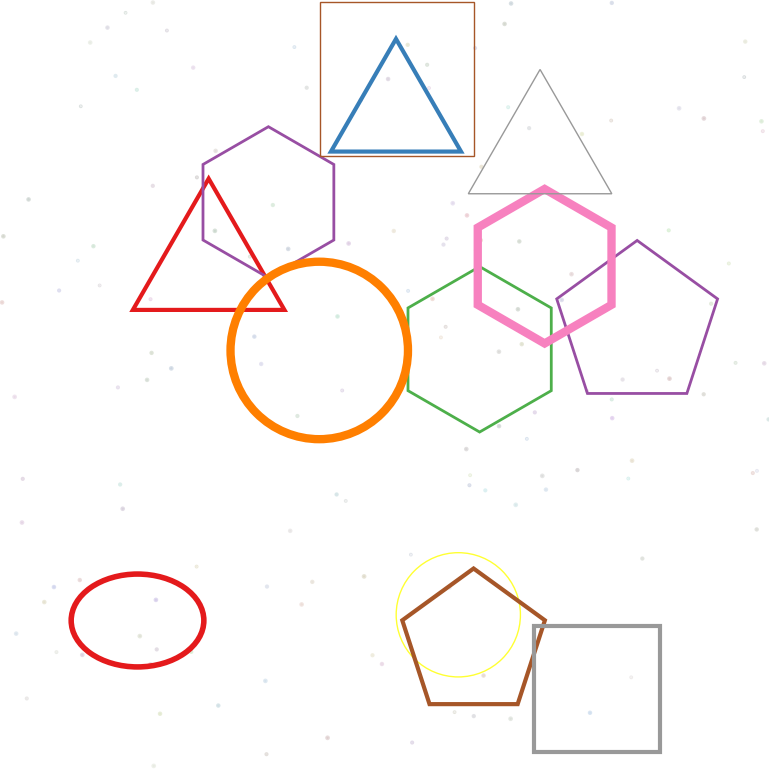[{"shape": "triangle", "thickness": 1.5, "radius": 0.57, "center": [0.271, 0.654]}, {"shape": "oval", "thickness": 2, "radius": 0.43, "center": [0.179, 0.194]}, {"shape": "triangle", "thickness": 1.5, "radius": 0.49, "center": [0.514, 0.852]}, {"shape": "hexagon", "thickness": 1, "radius": 0.54, "center": [0.623, 0.546]}, {"shape": "pentagon", "thickness": 1, "radius": 0.55, "center": [0.827, 0.578]}, {"shape": "hexagon", "thickness": 1, "radius": 0.49, "center": [0.349, 0.737]}, {"shape": "circle", "thickness": 3, "radius": 0.58, "center": [0.415, 0.545]}, {"shape": "circle", "thickness": 0.5, "radius": 0.4, "center": [0.595, 0.202]}, {"shape": "pentagon", "thickness": 1.5, "radius": 0.49, "center": [0.615, 0.164]}, {"shape": "square", "thickness": 0.5, "radius": 0.5, "center": [0.516, 0.897]}, {"shape": "hexagon", "thickness": 3, "radius": 0.5, "center": [0.707, 0.654]}, {"shape": "triangle", "thickness": 0.5, "radius": 0.54, "center": [0.701, 0.802]}, {"shape": "square", "thickness": 1.5, "radius": 0.41, "center": [0.775, 0.105]}]